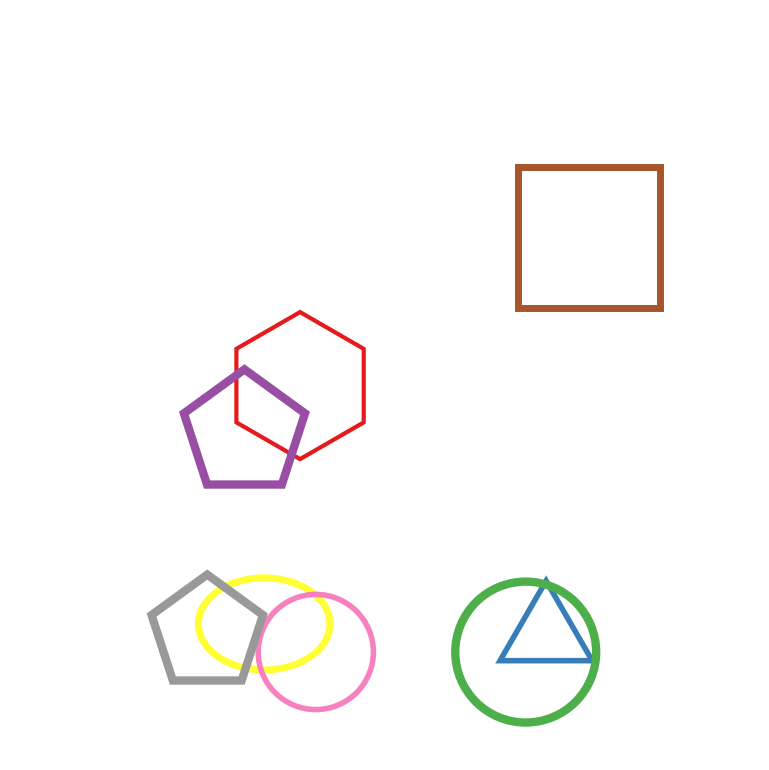[{"shape": "hexagon", "thickness": 1.5, "radius": 0.48, "center": [0.39, 0.499]}, {"shape": "triangle", "thickness": 2, "radius": 0.35, "center": [0.709, 0.177]}, {"shape": "circle", "thickness": 3, "radius": 0.46, "center": [0.683, 0.153]}, {"shape": "pentagon", "thickness": 3, "radius": 0.41, "center": [0.317, 0.438]}, {"shape": "oval", "thickness": 2.5, "radius": 0.43, "center": [0.343, 0.19]}, {"shape": "square", "thickness": 2.5, "radius": 0.46, "center": [0.765, 0.692]}, {"shape": "circle", "thickness": 2, "radius": 0.37, "center": [0.41, 0.153]}, {"shape": "pentagon", "thickness": 3, "radius": 0.38, "center": [0.269, 0.178]}]